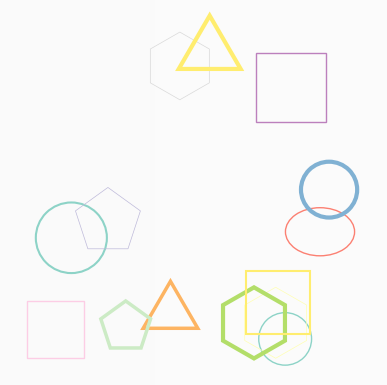[{"shape": "circle", "thickness": 1, "radius": 0.34, "center": [0.736, 0.12]}, {"shape": "circle", "thickness": 1.5, "radius": 0.46, "center": [0.184, 0.382]}, {"shape": "hexagon", "thickness": 0.5, "radius": 0.46, "center": [0.711, 0.162]}, {"shape": "pentagon", "thickness": 0.5, "radius": 0.44, "center": [0.279, 0.425]}, {"shape": "oval", "thickness": 1, "radius": 0.45, "center": [0.826, 0.398]}, {"shape": "circle", "thickness": 3, "radius": 0.36, "center": [0.849, 0.507]}, {"shape": "triangle", "thickness": 2.5, "radius": 0.41, "center": [0.44, 0.188]}, {"shape": "hexagon", "thickness": 3, "radius": 0.46, "center": [0.655, 0.161]}, {"shape": "square", "thickness": 1, "radius": 0.37, "center": [0.143, 0.143]}, {"shape": "hexagon", "thickness": 0.5, "radius": 0.44, "center": [0.464, 0.829]}, {"shape": "square", "thickness": 1, "radius": 0.45, "center": [0.751, 0.773]}, {"shape": "pentagon", "thickness": 2.5, "radius": 0.34, "center": [0.324, 0.151]}, {"shape": "triangle", "thickness": 3, "radius": 0.46, "center": [0.541, 0.867]}, {"shape": "square", "thickness": 1.5, "radius": 0.41, "center": [0.718, 0.215]}]